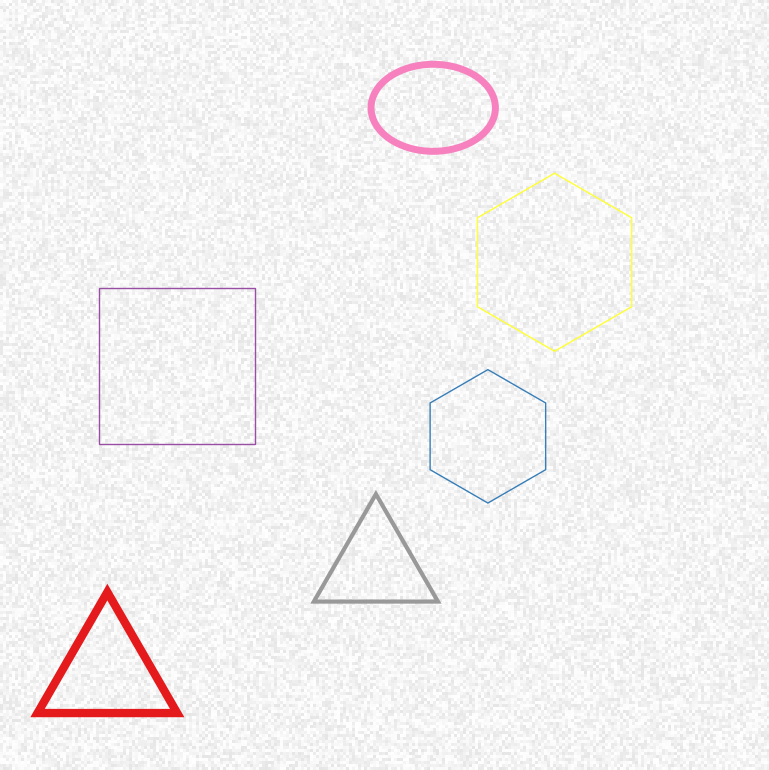[{"shape": "triangle", "thickness": 3, "radius": 0.52, "center": [0.139, 0.126]}, {"shape": "hexagon", "thickness": 0.5, "radius": 0.43, "center": [0.634, 0.433]}, {"shape": "square", "thickness": 0.5, "radius": 0.51, "center": [0.23, 0.525]}, {"shape": "hexagon", "thickness": 0.5, "radius": 0.58, "center": [0.72, 0.659]}, {"shape": "oval", "thickness": 2.5, "radius": 0.4, "center": [0.563, 0.86]}, {"shape": "triangle", "thickness": 1.5, "radius": 0.47, "center": [0.488, 0.265]}]